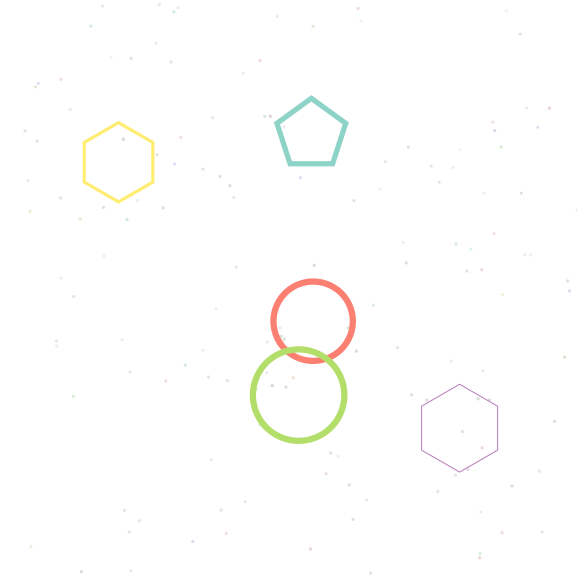[{"shape": "pentagon", "thickness": 2.5, "radius": 0.31, "center": [0.539, 0.766]}, {"shape": "circle", "thickness": 3, "radius": 0.34, "center": [0.542, 0.443]}, {"shape": "circle", "thickness": 3, "radius": 0.4, "center": [0.517, 0.315]}, {"shape": "hexagon", "thickness": 0.5, "radius": 0.38, "center": [0.796, 0.258]}, {"shape": "hexagon", "thickness": 1.5, "radius": 0.34, "center": [0.205, 0.718]}]